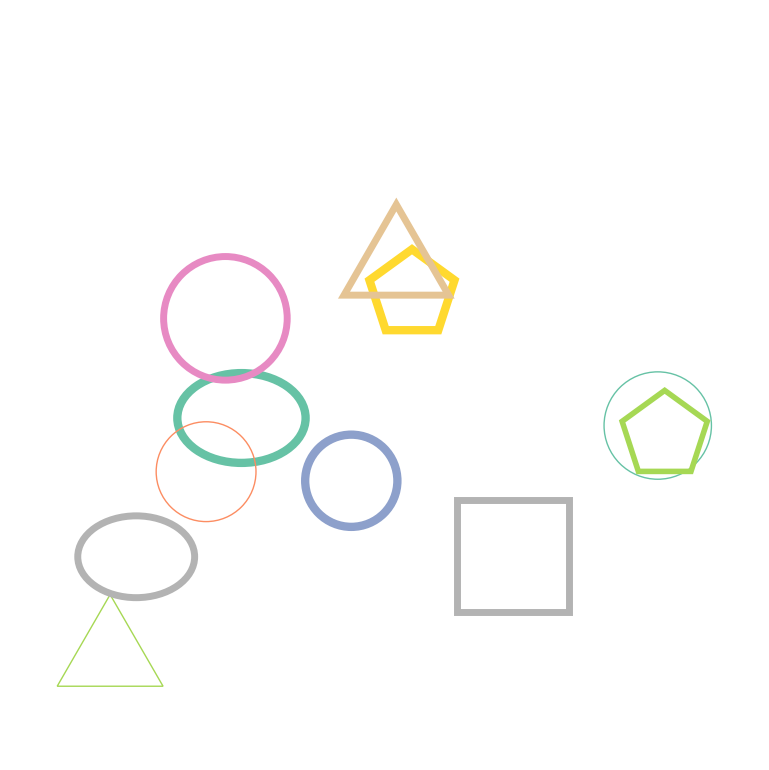[{"shape": "oval", "thickness": 3, "radius": 0.42, "center": [0.314, 0.457]}, {"shape": "circle", "thickness": 0.5, "radius": 0.35, "center": [0.854, 0.447]}, {"shape": "circle", "thickness": 0.5, "radius": 0.32, "center": [0.268, 0.387]}, {"shape": "circle", "thickness": 3, "radius": 0.3, "center": [0.456, 0.376]}, {"shape": "circle", "thickness": 2.5, "radius": 0.4, "center": [0.293, 0.587]}, {"shape": "pentagon", "thickness": 2, "radius": 0.29, "center": [0.863, 0.435]}, {"shape": "triangle", "thickness": 0.5, "radius": 0.4, "center": [0.143, 0.148]}, {"shape": "pentagon", "thickness": 3, "radius": 0.29, "center": [0.535, 0.618]}, {"shape": "triangle", "thickness": 2.5, "radius": 0.39, "center": [0.515, 0.656]}, {"shape": "square", "thickness": 2.5, "radius": 0.36, "center": [0.666, 0.278]}, {"shape": "oval", "thickness": 2.5, "radius": 0.38, "center": [0.177, 0.277]}]